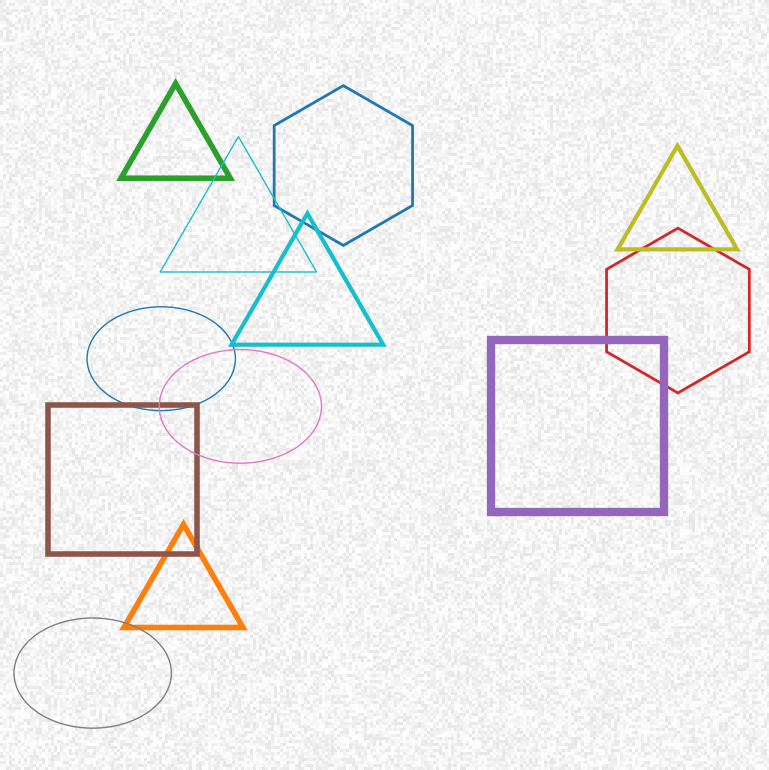[{"shape": "oval", "thickness": 0.5, "radius": 0.48, "center": [0.209, 0.534]}, {"shape": "hexagon", "thickness": 1, "radius": 0.52, "center": [0.446, 0.785]}, {"shape": "triangle", "thickness": 2, "radius": 0.45, "center": [0.238, 0.23]}, {"shape": "triangle", "thickness": 2, "radius": 0.41, "center": [0.228, 0.81]}, {"shape": "hexagon", "thickness": 1, "radius": 0.54, "center": [0.88, 0.597]}, {"shape": "square", "thickness": 3, "radius": 0.56, "center": [0.75, 0.446]}, {"shape": "square", "thickness": 2, "radius": 0.48, "center": [0.159, 0.377]}, {"shape": "oval", "thickness": 0.5, "radius": 0.53, "center": [0.312, 0.472]}, {"shape": "oval", "thickness": 0.5, "radius": 0.51, "center": [0.12, 0.126]}, {"shape": "triangle", "thickness": 1.5, "radius": 0.45, "center": [0.88, 0.721]}, {"shape": "triangle", "thickness": 1.5, "radius": 0.57, "center": [0.399, 0.609]}, {"shape": "triangle", "thickness": 0.5, "radius": 0.59, "center": [0.31, 0.705]}]